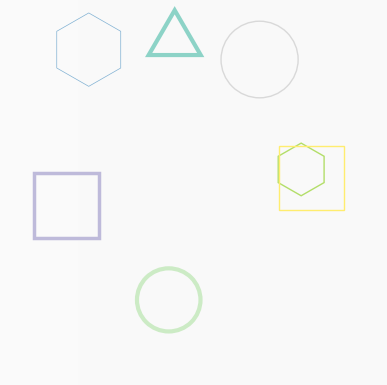[{"shape": "triangle", "thickness": 3, "radius": 0.39, "center": [0.451, 0.896]}, {"shape": "square", "thickness": 2.5, "radius": 0.42, "center": [0.172, 0.467]}, {"shape": "hexagon", "thickness": 0.5, "radius": 0.48, "center": [0.229, 0.871]}, {"shape": "hexagon", "thickness": 1, "radius": 0.34, "center": [0.777, 0.56]}, {"shape": "circle", "thickness": 1, "radius": 0.5, "center": [0.67, 0.845]}, {"shape": "circle", "thickness": 3, "radius": 0.41, "center": [0.435, 0.221]}, {"shape": "square", "thickness": 1, "radius": 0.42, "center": [0.803, 0.537]}]